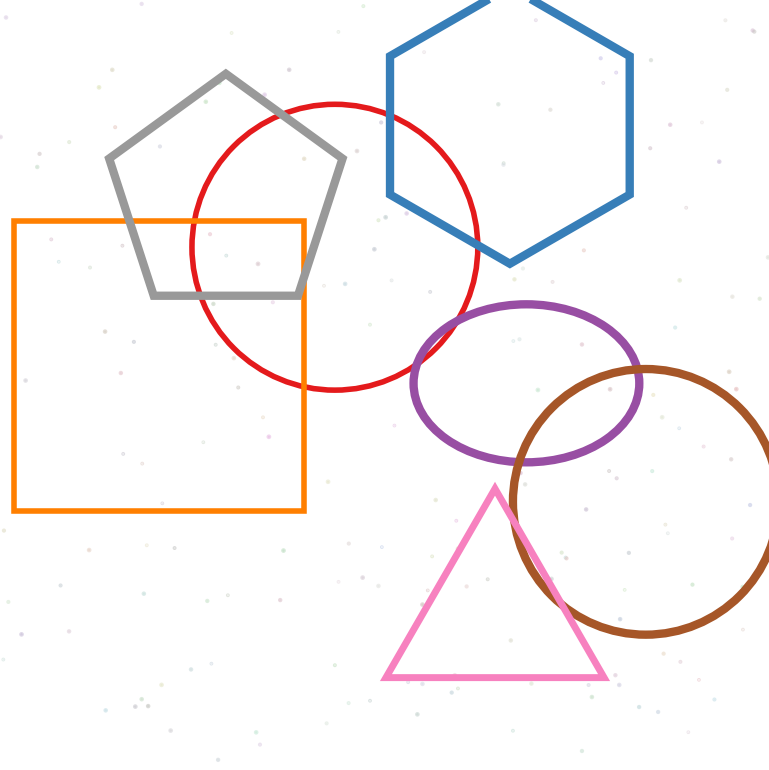[{"shape": "circle", "thickness": 2, "radius": 0.93, "center": [0.435, 0.679]}, {"shape": "hexagon", "thickness": 3, "radius": 0.9, "center": [0.662, 0.837]}, {"shape": "oval", "thickness": 3, "radius": 0.73, "center": [0.684, 0.502]}, {"shape": "square", "thickness": 2, "radius": 0.94, "center": [0.206, 0.525]}, {"shape": "circle", "thickness": 3, "radius": 0.86, "center": [0.839, 0.348]}, {"shape": "triangle", "thickness": 2.5, "radius": 0.82, "center": [0.643, 0.202]}, {"shape": "pentagon", "thickness": 3, "radius": 0.8, "center": [0.293, 0.745]}]